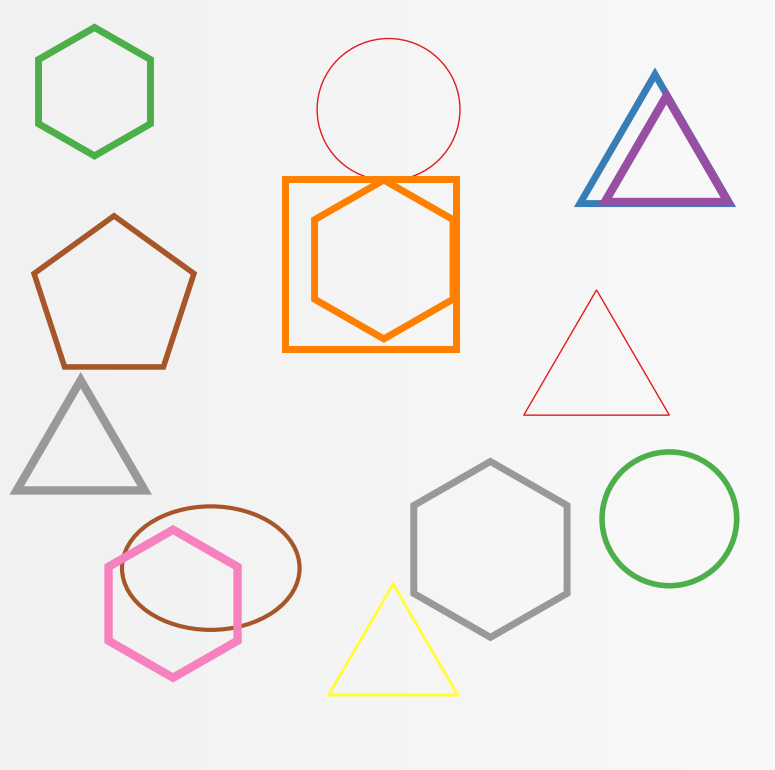[{"shape": "circle", "thickness": 0.5, "radius": 0.46, "center": [0.501, 0.858]}, {"shape": "triangle", "thickness": 0.5, "radius": 0.54, "center": [0.77, 0.515]}, {"shape": "triangle", "thickness": 2.5, "radius": 0.56, "center": [0.845, 0.792]}, {"shape": "hexagon", "thickness": 2.5, "radius": 0.42, "center": [0.122, 0.881]}, {"shape": "circle", "thickness": 2, "radius": 0.43, "center": [0.864, 0.326]}, {"shape": "triangle", "thickness": 3, "radius": 0.46, "center": [0.86, 0.784]}, {"shape": "square", "thickness": 2.5, "radius": 0.55, "center": [0.478, 0.657]}, {"shape": "hexagon", "thickness": 2.5, "radius": 0.52, "center": [0.495, 0.663]}, {"shape": "triangle", "thickness": 1, "radius": 0.48, "center": [0.507, 0.145]}, {"shape": "oval", "thickness": 1.5, "radius": 0.57, "center": [0.272, 0.262]}, {"shape": "pentagon", "thickness": 2, "radius": 0.54, "center": [0.147, 0.611]}, {"shape": "hexagon", "thickness": 3, "radius": 0.48, "center": [0.223, 0.216]}, {"shape": "triangle", "thickness": 3, "radius": 0.48, "center": [0.104, 0.411]}, {"shape": "hexagon", "thickness": 2.5, "radius": 0.57, "center": [0.633, 0.286]}]